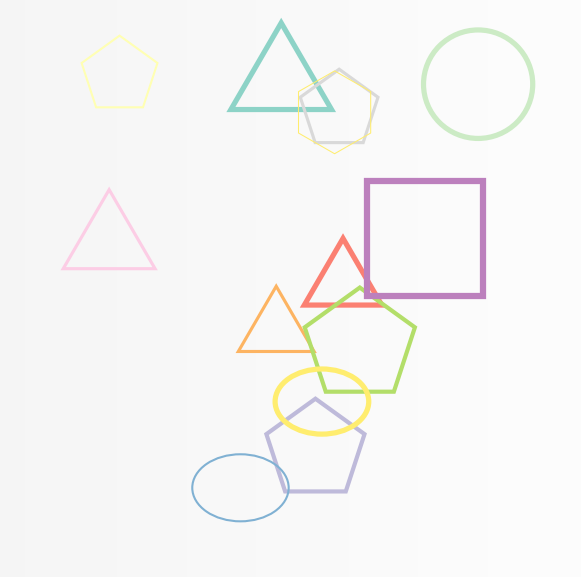[{"shape": "triangle", "thickness": 2.5, "radius": 0.5, "center": [0.484, 0.859]}, {"shape": "pentagon", "thickness": 1, "radius": 0.34, "center": [0.206, 0.869]}, {"shape": "pentagon", "thickness": 2, "radius": 0.44, "center": [0.543, 0.22]}, {"shape": "triangle", "thickness": 2.5, "radius": 0.38, "center": [0.59, 0.509]}, {"shape": "oval", "thickness": 1, "radius": 0.41, "center": [0.414, 0.154]}, {"shape": "triangle", "thickness": 1.5, "radius": 0.38, "center": [0.475, 0.428]}, {"shape": "pentagon", "thickness": 2, "radius": 0.5, "center": [0.619, 0.402]}, {"shape": "triangle", "thickness": 1.5, "radius": 0.46, "center": [0.188, 0.579]}, {"shape": "pentagon", "thickness": 1.5, "radius": 0.35, "center": [0.583, 0.809]}, {"shape": "square", "thickness": 3, "radius": 0.5, "center": [0.732, 0.587]}, {"shape": "circle", "thickness": 2.5, "radius": 0.47, "center": [0.823, 0.853]}, {"shape": "hexagon", "thickness": 0.5, "radius": 0.36, "center": [0.576, 0.805]}, {"shape": "oval", "thickness": 2.5, "radius": 0.4, "center": [0.554, 0.304]}]